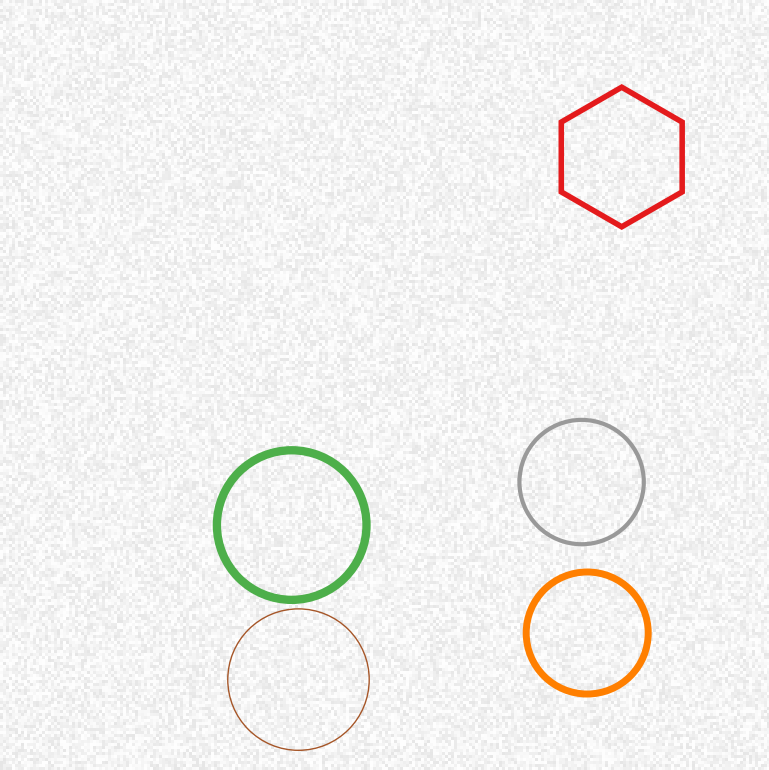[{"shape": "hexagon", "thickness": 2, "radius": 0.45, "center": [0.807, 0.796]}, {"shape": "circle", "thickness": 3, "radius": 0.49, "center": [0.379, 0.318]}, {"shape": "circle", "thickness": 2.5, "radius": 0.4, "center": [0.763, 0.178]}, {"shape": "circle", "thickness": 0.5, "radius": 0.46, "center": [0.388, 0.117]}, {"shape": "circle", "thickness": 1.5, "radius": 0.4, "center": [0.755, 0.374]}]